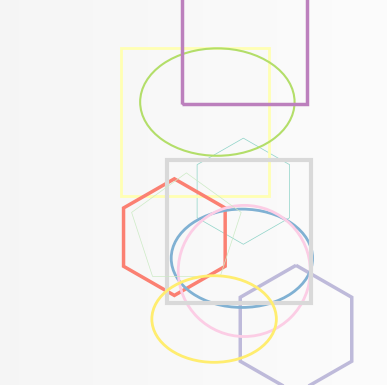[{"shape": "hexagon", "thickness": 0.5, "radius": 0.69, "center": [0.628, 0.503]}, {"shape": "square", "thickness": 2, "radius": 0.96, "center": [0.504, 0.683]}, {"shape": "hexagon", "thickness": 2.5, "radius": 0.83, "center": [0.764, 0.145]}, {"shape": "hexagon", "thickness": 2.5, "radius": 0.76, "center": [0.45, 0.384]}, {"shape": "oval", "thickness": 2, "radius": 0.91, "center": [0.624, 0.329]}, {"shape": "oval", "thickness": 1.5, "radius": 1.0, "center": [0.561, 0.735]}, {"shape": "circle", "thickness": 2, "radius": 0.85, "center": [0.63, 0.296]}, {"shape": "square", "thickness": 3, "radius": 0.93, "center": [0.617, 0.398]}, {"shape": "square", "thickness": 2.5, "radius": 0.8, "center": [0.631, 0.891]}, {"shape": "pentagon", "thickness": 0.5, "radius": 0.74, "center": [0.481, 0.402]}, {"shape": "oval", "thickness": 2, "radius": 0.8, "center": [0.553, 0.171]}]